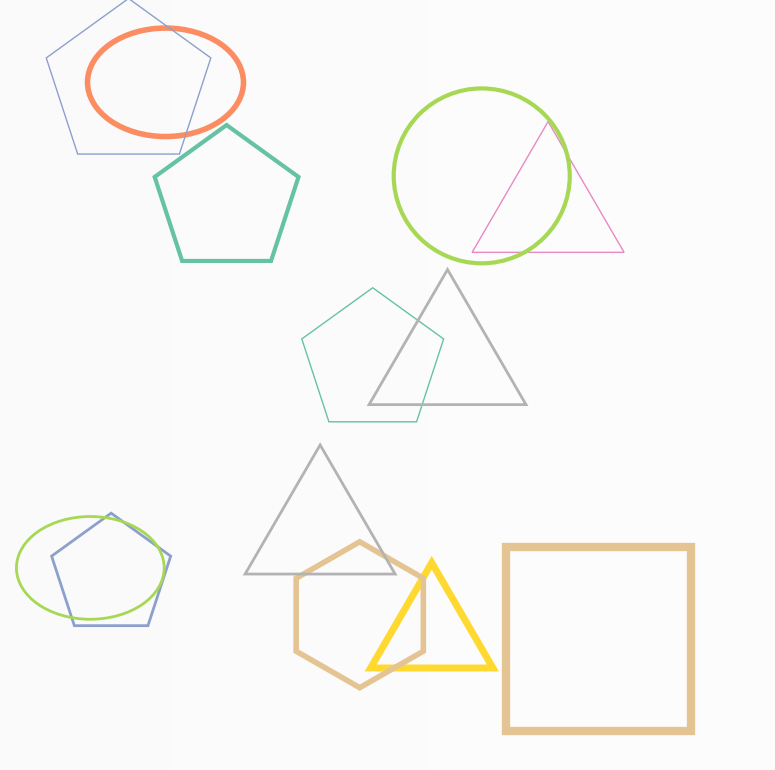[{"shape": "pentagon", "thickness": 1.5, "radius": 0.49, "center": [0.292, 0.74]}, {"shape": "pentagon", "thickness": 0.5, "radius": 0.48, "center": [0.481, 0.53]}, {"shape": "oval", "thickness": 2, "radius": 0.5, "center": [0.214, 0.893]}, {"shape": "pentagon", "thickness": 1, "radius": 0.4, "center": [0.143, 0.253]}, {"shape": "pentagon", "thickness": 0.5, "radius": 0.56, "center": [0.166, 0.89]}, {"shape": "triangle", "thickness": 0.5, "radius": 0.57, "center": [0.707, 0.729]}, {"shape": "circle", "thickness": 1.5, "radius": 0.57, "center": [0.622, 0.772]}, {"shape": "oval", "thickness": 1, "radius": 0.48, "center": [0.117, 0.262]}, {"shape": "triangle", "thickness": 2.5, "radius": 0.46, "center": [0.557, 0.178]}, {"shape": "square", "thickness": 3, "radius": 0.6, "center": [0.772, 0.17]}, {"shape": "hexagon", "thickness": 2, "radius": 0.47, "center": [0.464, 0.202]}, {"shape": "triangle", "thickness": 1, "radius": 0.58, "center": [0.577, 0.533]}, {"shape": "triangle", "thickness": 1, "radius": 0.56, "center": [0.413, 0.31]}]